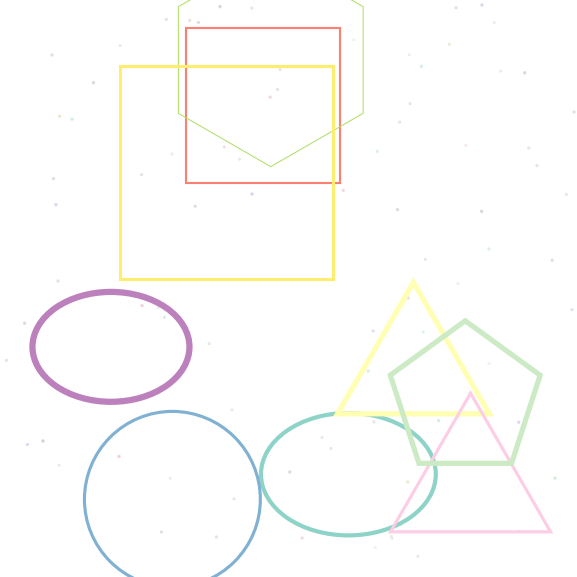[{"shape": "oval", "thickness": 2, "radius": 0.76, "center": [0.603, 0.178]}, {"shape": "triangle", "thickness": 2.5, "radius": 0.76, "center": [0.716, 0.358]}, {"shape": "square", "thickness": 1, "radius": 0.67, "center": [0.455, 0.817]}, {"shape": "circle", "thickness": 1.5, "radius": 0.76, "center": [0.298, 0.134]}, {"shape": "hexagon", "thickness": 0.5, "radius": 0.92, "center": [0.469, 0.895]}, {"shape": "triangle", "thickness": 1.5, "radius": 0.8, "center": [0.815, 0.158]}, {"shape": "oval", "thickness": 3, "radius": 0.68, "center": [0.192, 0.399]}, {"shape": "pentagon", "thickness": 2.5, "radius": 0.68, "center": [0.806, 0.307]}, {"shape": "square", "thickness": 1.5, "radius": 0.92, "center": [0.393, 0.7]}]